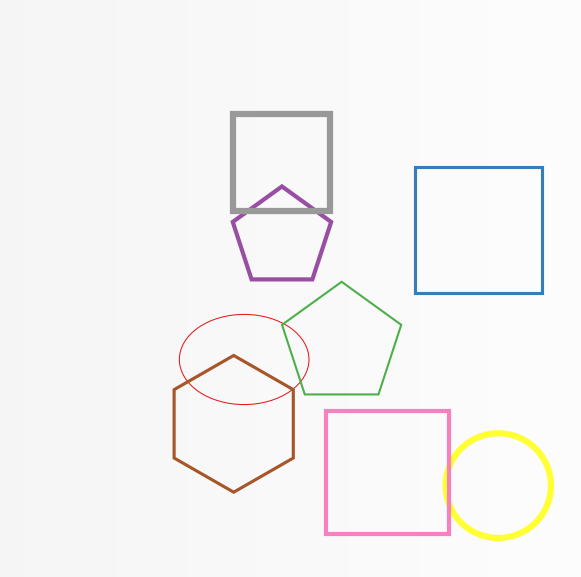[{"shape": "oval", "thickness": 0.5, "radius": 0.56, "center": [0.42, 0.377]}, {"shape": "square", "thickness": 1.5, "radius": 0.55, "center": [0.824, 0.601]}, {"shape": "pentagon", "thickness": 1, "radius": 0.54, "center": [0.588, 0.403]}, {"shape": "pentagon", "thickness": 2, "radius": 0.44, "center": [0.485, 0.587]}, {"shape": "circle", "thickness": 3, "radius": 0.45, "center": [0.857, 0.158]}, {"shape": "hexagon", "thickness": 1.5, "radius": 0.59, "center": [0.402, 0.265]}, {"shape": "square", "thickness": 2, "radius": 0.53, "center": [0.667, 0.181]}, {"shape": "square", "thickness": 3, "radius": 0.42, "center": [0.484, 0.718]}]